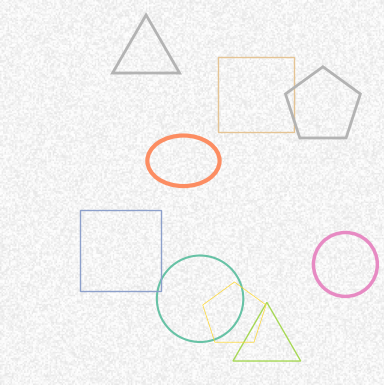[{"shape": "circle", "thickness": 1.5, "radius": 0.56, "center": [0.52, 0.224]}, {"shape": "oval", "thickness": 3, "radius": 0.47, "center": [0.477, 0.582]}, {"shape": "square", "thickness": 1, "radius": 0.53, "center": [0.314, 0.35]}, {"shape": "circle", "thickness": 2.5, "radius": 0.41, "center": [0.897, 0.313]}, {"shape": "triangle", "thickness": 1, "radius": 0.51, "center": [0.693, 0.113]}, {"shape": "pentagon", "thickness": 0.5, "radius": 0.43, "center": [0.609, 0.181]}, {"shape": "square", "thickness": 1, "radius": 0.49, "center": [0.665, 0.754]}, {"shape": "triangle", "thickness": 2, "radius": 0.5, "center": [0.379, 0.861]}, {"shape": "pentagon", "thickness": 2, "radius": 0.51, "center": [0.839, 0.724]}]